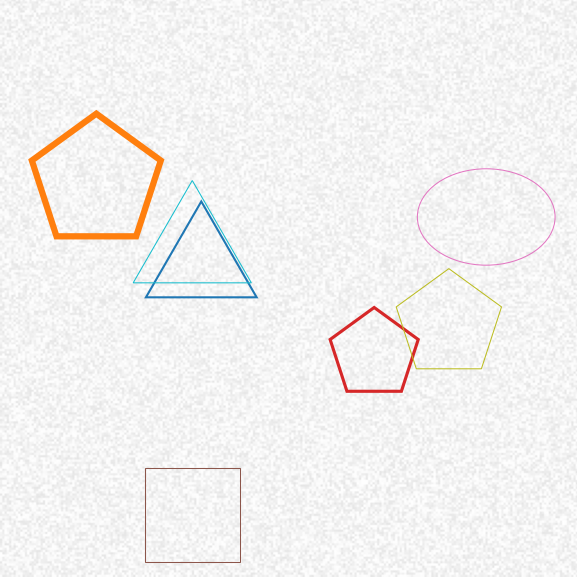[{"shape": "triangle", "thickness": 1, "radius": 0.55, "center": [0.349, 0.54]}, {"shape": "pentagon", "thickness": 3, "radius": 0.59, "center": [0.167, 0.685]}, {"shape": "pentagon", "thickness": 1.5, "radius": 0.4, "center": [0.648, 0.386]}, {"shape": "square", "thickness": 0.5, "radius": 0.41, "center": [0.333, 0.107]}, {"shape": "oval", "thickness": 0.5, "radius": 0.6, "center": [0.842, 0.623]}, {"shape": "pentagon", "thickness": 0.5, "radius": 0.48, "center": [0.777, 0.438]}, {"shape": "triangle", "thickness": 0.5, "radius": 0.59, "center": [0.333, 0.568]}]